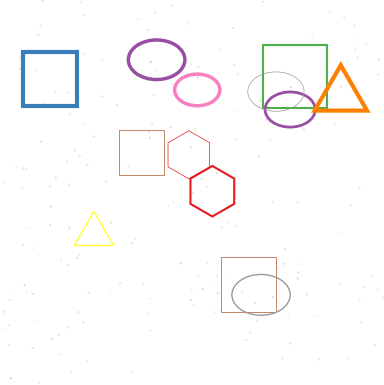[{"shape": "hexagon", "thickness": 0.5, "radius": 0.31, "center": [0.491, 0.598]}, {"shape": "hexagon", "thickness": 1.5, "radius": 0.33, "center": [0.552, 0.503]}, {"shape": "square", "thickness": 3, "radius": 0.35, "center": [0.129, 0.795]}, {"shape": "square", "thickness": 1.5, "radius": 0.41, "center": [0.767, 0.801]}, {"shape": "oval", "thickness": 2, "radius": 0.33, "center": [0.754, 0.715]}, {"shape": "oval", "thickness": 2.5, "radius": 0.37, "center": [0.407, 0.845]}, {"shape": "triangle", "thickness": 3, "radius": 0.39, "center": [0.885, 0.752]}, {"shape": "triangle", "thickness": 1, "radius": 0.29, "center": [0.244, 0.392]}, {"shape": "square", "thickness": 0.5, "radius": 0.36, "center": [0.646, 0.261]}, {"shape": "square", "thickness": 0.5, "radius": 0.29, "center": [0.368, 0.603]}, {"shape": "oval", "thickness": 2.5, "radius": 0.29, "center": [0.512, 0.766]}, {"shape": "oval", "thickness": 1, "radius": 0.38, "center": [0.678, 0.234]}, {"shape": "oval", "thickness": 0.5, "radius": 0.37, "center": [0.717, 0.762]}]